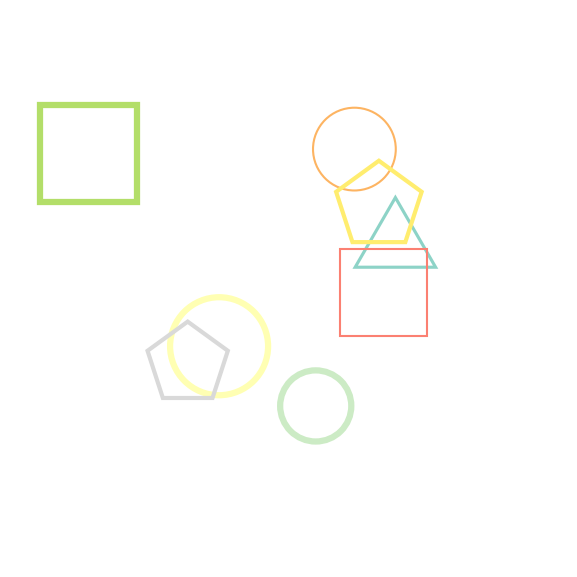[{"shape": "triangle", "thickness": 1.5, "radius": 0.4, "center": [0.685, 0.577]}, {"shape": "circle", "thickness": 3, "radius": 0.42, "center": [0.379, 0.4]}, {"shape": "square", "thickness": 1, "radius": 0.38, "center": [0.664, 0.493]}, {"shape": "circle", "thickness": 1, "radius": 0.36, "center": [0.614, 0.741]}, {"shape": "square", "thickness": 3, "radius": 0.42, "center": [0.154, 0.734]}, {"shape": "pentagon", "thickness": 2, "radius": 0.37, "center": [0.325, 0.369]}, {"shape": "circle", "thickness": 3, "radius": 0.31, "center": [0.547, 0.296]}, {"shape": "pentagon", "thickness": 2, "radius": 0.39, "center": [0.656, 0.643]}]